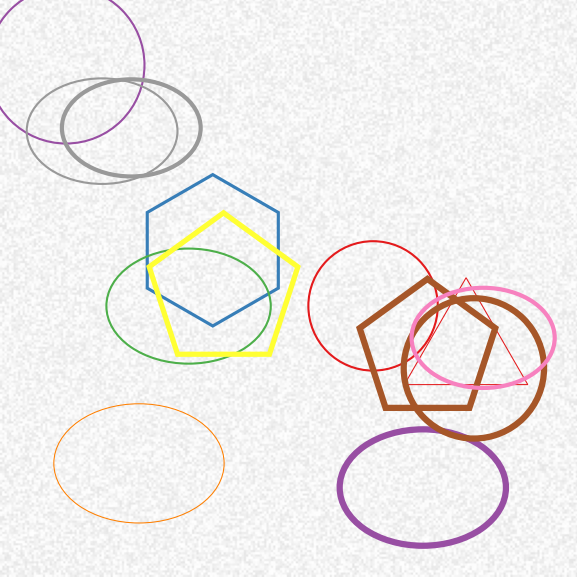[{"shape": "triangle", "thickness": 0.5, "radius": 0.62, "center": [0.807, 0.395]}, {"shape": "circle", "thickness": 1, "radius": 0.56, "center": [0.646, 0.469]}, {"shape": "hexagon", "thickness": 1.5, "radius": 0.66, "center": [0.368, 0.566]}, {"shape": "oval", "thickness": 1, "radius": 0.71, "center": [0.327, 0.469]}, {"shape": "oval", "thickness": 3, "radius": 0.72, "center": [0.732, 0.155]}, {"shape": "circle", "thickness": 1, "radius": 0.68, "center": [0.114, 0.886]}, {"shape": "oval", "thickness": 0.5, "radius": 0.74, "center": [0.241, 0.197]}, {"shape": "pentagon", "thickness": 2.5, "radius": 0.68, "center": [0.387, 0.495]}, {"shape": "pentagon", "thickness": 3, "radius": 0.62, "center": [0.74, 0.393]}, {"shape": "circle", "thickness": 3, "radius": 0.61, "center": [0.821, 0.361]}, {"shape": "oval", "thickness": 2, "radius": 0.62, "center": [0.837, 0.414]}, {"shape": "oval", "thickness": 1, "radius": 0.65, "center": [0.177, 0.772]}, {"shape": "oval", "thickness": 2, "radius": 0.6, "center": [0.227, 0.778]}]